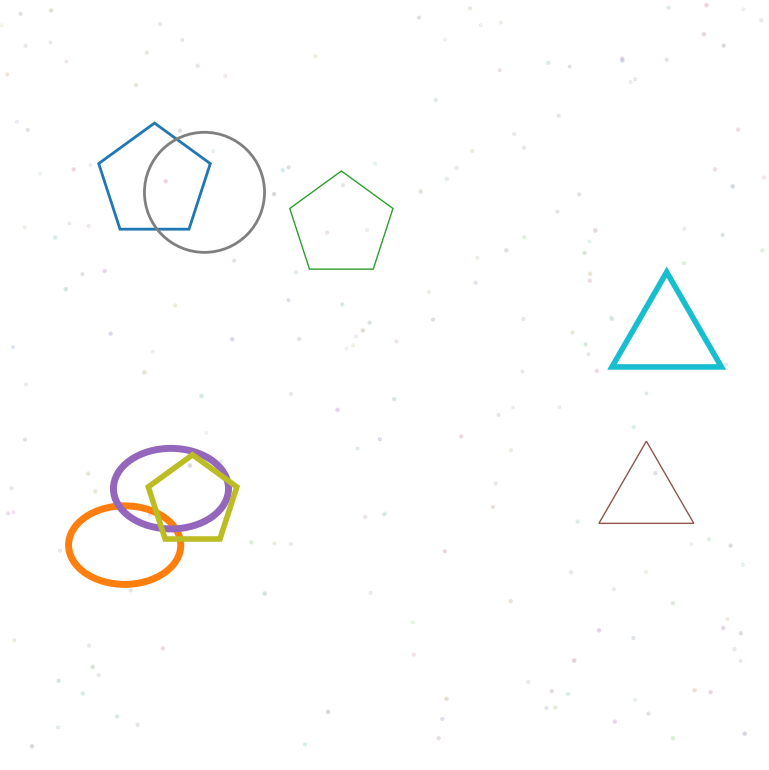[{"shape": "pentagon", "thickness": 1, "radius": 0.38, "center": [0.201, 0.764]}, {"shape": "oval", "thickness": 2.5, "radius": 0.36, "center": [0.162, 0.292]}, {"shape": "pentagon", "thickness": 0.5, "radius": 0.35, "center": [0.443, 0.707]}, {"shape": "oval", "thickness": 2.5, "radius": 0.37, "center": [0.222, 0.365]}, {"shape": "triangle", "thickness": 0.5, "radius": 0.36, "center": [0.839, 0.356]}, {"shape": "circle", "thickness": 1, "radius": 0.39, "center": [0.266, 0.75]}, {"shape": "pentagon", "thickness": 2, "radius": 0.3, "center": [0.25, 0.349]}, {"shape": "triangle", "thickness": 2, "radius": 0.41, "center": [0.866, 0.564]}]